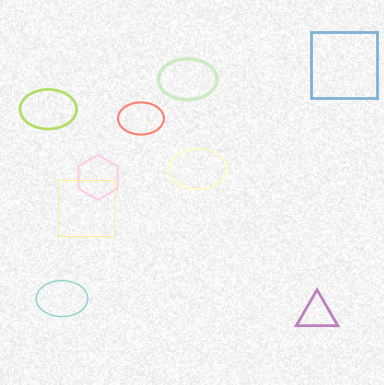[{"shape": "oval", "thickness": 1, "radius": 0.33, "center": [0.161, 0.224]}, {"shape": "oval", "thickness": 1, "radius": 0.37, "center": [0.514, 0.561]}, {"shape": "oval", "thickness": 1.5, "radius": 0.3, "center": [0.366, 0.692]}, {"shape": "square", "thickness": 2, "radius": 0.43, "center": [0.895, 0.831]}, {"shape": "oval", "thickness": 2, "radius": 0.37, "center": [0.125, 0.716]}, {"shape": "hexagon", "thickness": 1.5, "radius": 0.29, "center": [0.255, 0.539]}, {"shape": "triangle", "thickness": 2, "radius": 0.31, "center": [0.823, 0.185]}, {"shape": "oval", "thickness": 2.5, "radius": 0.38, "center": [0.487, 0.794]}, {"shape": "square", "thickness": 0.5, "radius": 0.36, "center": [0.223, 0.461]}]